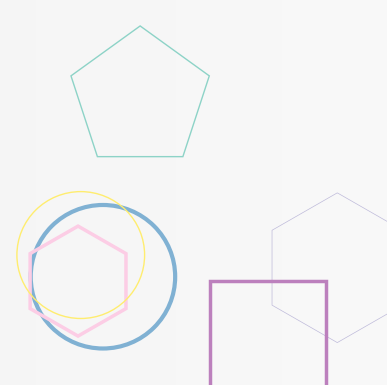[{"shape": "pentagon", "thickness": 1, "radius": 0.94, "center": [0.362, 0.745]}, {"shape": "hexagon", "thickness": 0.5, "radius": 0.97, "center": [0.87, 0.305]}, {"shape": "circle", "thickness": 3, "radius": 0.93, "center": [0.266, 0.281]}, {"shape": "hexagon", "thickness": 2.5, "radius": 0.71, "center": [0.201, 0.27]}, {"shape": "square", "thickness": 2.5, "radius": 0.75, "center": [0.691, 0.119]}, {"shape": "circle", "thickness": 1, "radius": 0.82, "center": [0.208, 0.338]}]